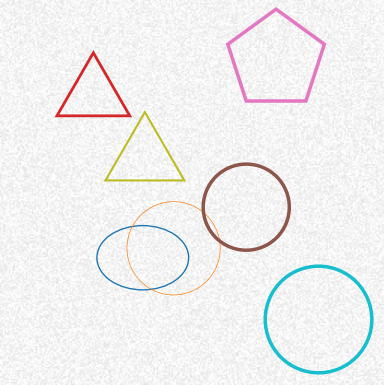[{"shape": "oval", "thickness": 1, "radius": 0.6, "center": [0.371, 0.331]}, {"shape": "circle", "thickness": 0.5, "radius": 0.61, "center": [0.451, 0.355]}, {"shape": "triangle", "thickness": 2, "radius": 0.55, "center": [0.242, 0.754]}, {"shape": "circle", "thickness": 2.5, "radius": 0.56, "center": [0.64, 0.462]}, {"shape": "pentagon", "thickness": 2.5, "radius": 0.66, "center": [0.717, 0.844]}, {"shape": "triangle", "thickness": 1.5, "radius": 0.59, "center": [0.376, 0.59]}, {"shape": "circle", "thickness": 2.5, "radius": 0.69, "center": [0.827, 0.17]}]